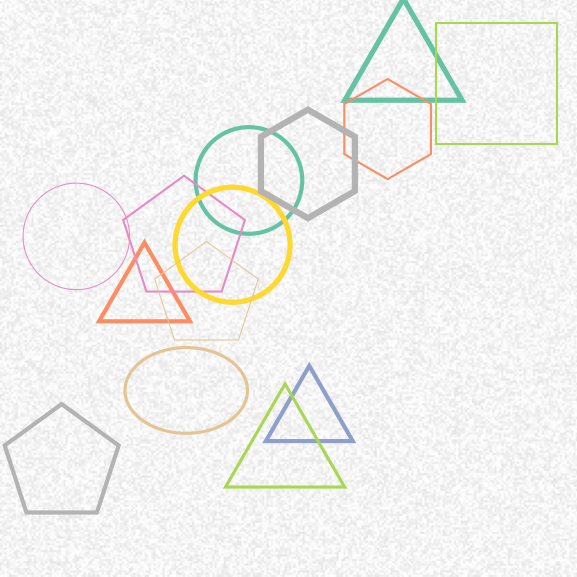[{"shape": "triangle", "thickness": 2.5, "radius": 0.59, "center": [0.699, 0.884]}, {"shape": "circle", "thickness": 2, "radius": 0.46, "center": [0.431, 0.687]}, {"shape": "triangle", "thickness": 2, "radius": 0.45, "center": [0.25, 0.488]}, {"shape": "hexagon", "thickness": 1, "radius": 0.43, "center": [0.671, 0.776]}, {"shape": "triangle", "thickness": 2, "radius": 0.43, "center": [0.536, 0.279]}, {"shape": "pentagon", "thickness": 1, "radius": 0.55, "center": [0.319, 0.584]}, {"shape": "circle", "thickness": 0.5, "radius": 0.46, "center": [0.132, 0.59]}, {"shape": "square", "thickness": 1, "radius": 0.53, "center": [0.86, 0.855]}, {"shape": "triangle", "thickness": 1.5, "radius": 0.6, "center": [0.494, 0.215]}, {"shape": "circle", "thickness": 2.5, "radius": 0.5, "center": [0.403, 0.575]}, {"shape": "oval", "thickness": 1.5, "radius": 0.53, "center": [0.322, 0.323]}, {"shape": "pentagon", "thickness": 0.5, "radius": 0.47, "center": [0.358, 0.487]}, {"shape": "hexagon", "thickness": 3, "radius": 0.47, "center": [0.533, 0.715]}, {"shape": "pentagon", "thickness": 2, "radius": 0.52, "center": [0.107, 0.196]}]